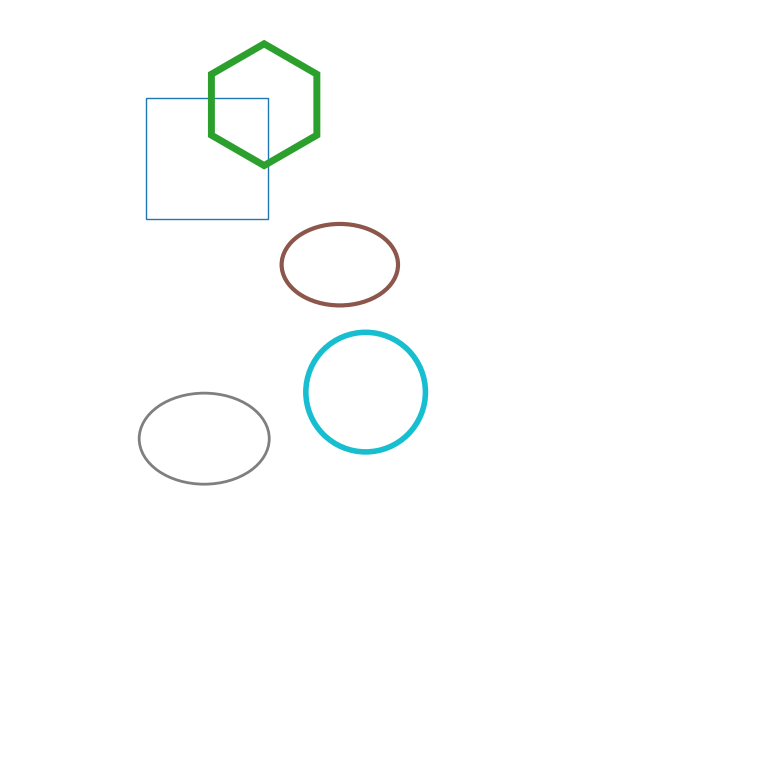[{"shape": "square", "thickness": 0.5, "radius": 0.39, "center": [0.269, 0.794]}, {"shape": "hexagon", "thickness": 2.5, "radius": 0.4, "center": [0.343, 0.864]}, {"shape": "oval", "thickness": 1.5, "radius": 0.38, "center": [0.441, 0.656]}, {"shape": "oval", "thickness": 1, "radius": 0.42, "center": [0.265, 0.43]}, {"shape": "circle", "thickness": 2, "radius": 0.39, "center": [0.475, 0.491]}]